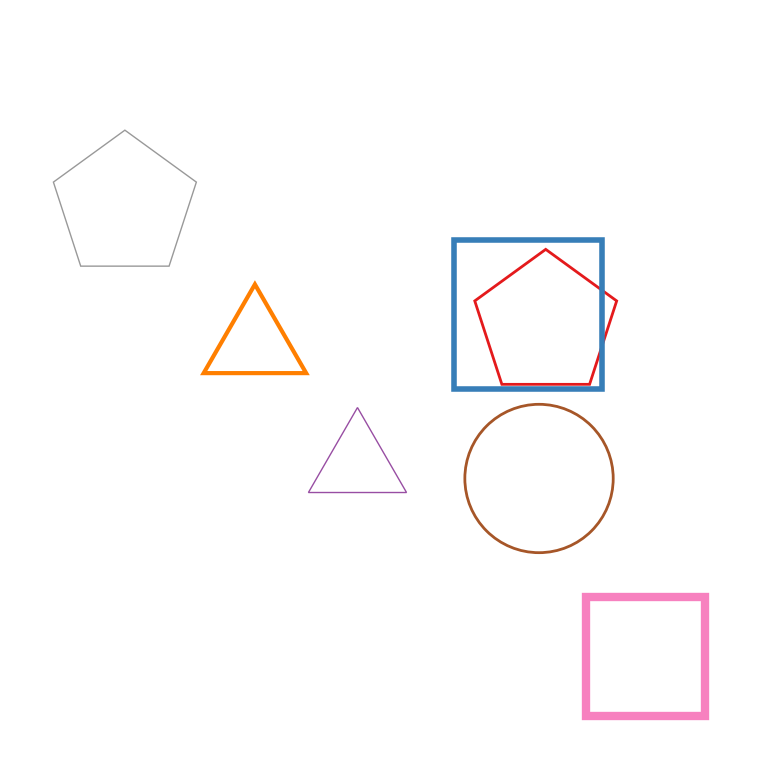[{"shape": "pentagon", "thickness": 1, "radius": 0.48, "center": [0.709, 0.579]}, {"shape": "square", "thickness": 2, "radius": 0.48, "center": [0.686, 0.592]}, {"shape": "triangle", "thickness": 0.5, "radius": 0.37, "center": [0.464, 0.397]}, {"shape": "triangle", "thickness": 1.5, "radius": 0.38, "center": [0.331, 0.554]}, {"shape": "circle", "thickness": 1, "radius": 0.48, "center": [0.7, 0.379]}, {"shape": "square", "thickness": 3, "radius": 0.39, "center": [0.839, 0.147]}, {"shape": "pentagon", "thickness": 0.5, "radius": 0.49, "center": [0.162, 0.733]}]